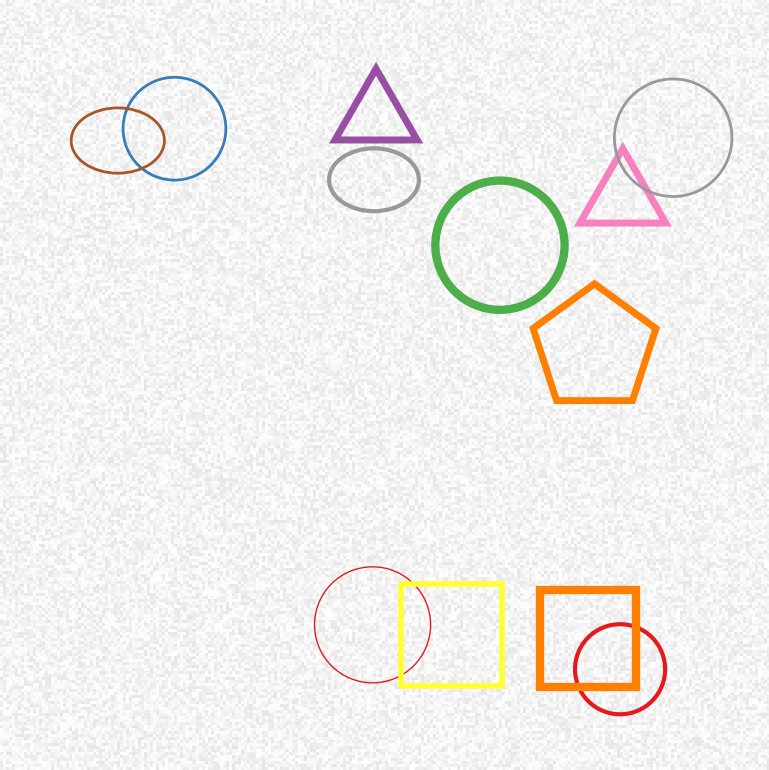[{"shape": "circle", "thickness": 1.5, "radius": 0.29, "center": [0.805, 0.131]}, {"shape": "circle", "thickness": 0.5, "radius": 0.38, "center": [0.484, 0.189]}, {"shape": "circle", "thickness": 1, "radius": 0.33, "center": [0.227, 0.833]}, {"shape": "circle", "thickness": 3, "radius": 0.42, "center": [0.649, 0.682]}, {"shape": "triangle", "thickness": 2.5, "radius": 0.31, "center": [0.488, 0.849]}, {"shape": "square", "thickness": 3, "radius": 0.31, "center": [0.764, 0.17]}, {"shape": "pentagon", "thickness": 2.5, "radius": 0.42, "center": [0.772, 0.548]}, {"shape": "square", "thickness": 2, "radius": 0.33, "center": [0.586, 0.175]}, {"shape": "oval", "thickness": 1, "radius": 0.3, "center": [0.153, 0.817]}, {"shape": "triangle", "thickness": 2.5, "radius": 0.32, "center": [0.809, 0.743]}, {"shape": "circle", "thickness": 1, "radius": 0.38, "center": [0.874, 0.821]}, {"shape": "oval", "thickness": 1.5, "radius": 0.29, "center": [0.486, 0.767]}]